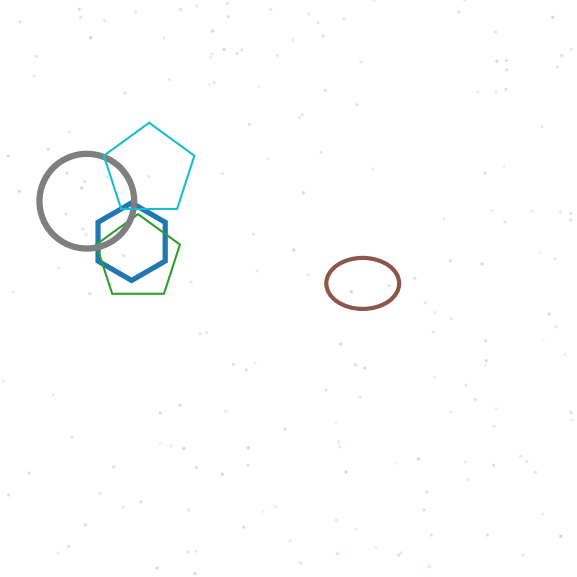[{"shape": "hexagon", "thickness": 2.5, "radius": 0.34, "center": [0.228, 0.581]}, {"shape": "pentagon", "thickness": 1, "radius": 0.38, "center": [0.239, 0.552]}, {"shape": "oval", "thickness": 2, "radius": 0.32, "center": [0.628, 0.508]}, {"shape": "circle", "thickness": 3, "radius": 0.41, "center": [0.15, 0.651]}, {"shape": "pentagon", "thickness": 1, "radius": 0.41, "center": [0.258, 0.704]}]